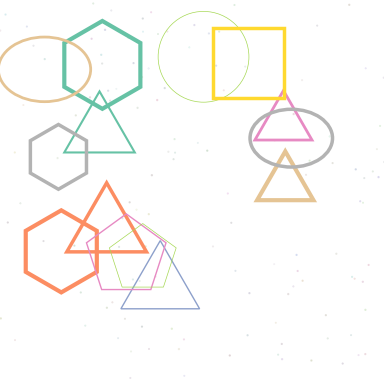[{"shape": "triangle", "thickness": 1.5, "radius": 0.53, "center": [0.259, 0.657]}, {"shape": "hexagon", "thickness": 3, "radius": 0.57, "center": [0.266, 0.831]}, {"shape": "triangle", "thickness": 2.5, "radius": 0.6, "center": [0.277, 0.406]}, {"shape": "hexagon", "thickness": 3, "radius": 0.53, "center": [0.159, 0.347]}, {"shape": "triangle", "thickness": 1, "radius": 0.59, "center": [0.416, 0.257]}, {"shape": "triangle", "thickness": 2, "radius": 0.43, "center": [0.736, 0.679]}, {"shape": "pentagon", "thickness": 1, "radius": 0.54, "center": [0.328, 0.336]}, {"shape": "pentagon", "thickness": 0.5, "radius": 0.46, "center": [0.371, 0.328]}, {"shape": "circle", "thickness": 0.5, "radius": 0.59, "center": [0.529, 0.852]}, {"shape": "square", "thickness": 2.5, "radius": 0.46, "center": [0.645, 0.837]}, {"shape": "oval", "thickness": 2, "radius": 0.6, "center": [0.116, 0.82]}, {"shape": "triangle", "thickness": 3, "radius": 0.42, "center": [0.741, 0.522]}, {"shape": "hexagon", "thickness": 2.5, "radius": 0.42, "center": [0.152, 0.593]}, {"shape": "oval", "thickness": 2.5, "radius": 0.54, "center": [0.757, 0.641]}]